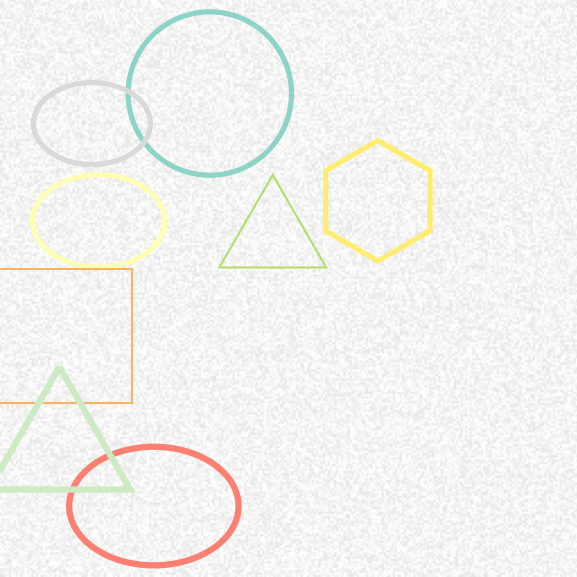[{"shape": "circle", "thickness": 2.5, "radius": 0.71, "center": [0.363, 0.837]}, {"shape": "oval", "thickness": 2.5, "radius": 0.57, "center": [0.171, 0.617]}, {"shape": "oval", "thickness": 3, "radius": 0.73, "center": [0.266, 0.123]}, {"shape": "square", "thickness": 1, "radius": 0.58, "center": [0.112, 0.418]}, {"shape": "triangle", "thickness": 1, "radius": 0.53, "center": [0.472, 0.589]}, {"shape": "oval", "thickness": 2.5, "radius": 0.51, "center": [0.159, 0.785]}, {"shape": "triangle", "thickness": 3, "radius": 0.71, "center": [0.103, 0.222]}, {"shape": "hexagon", "thickness": 2.5, "radius": 0.52, "center": [0.654, 0.651]}]